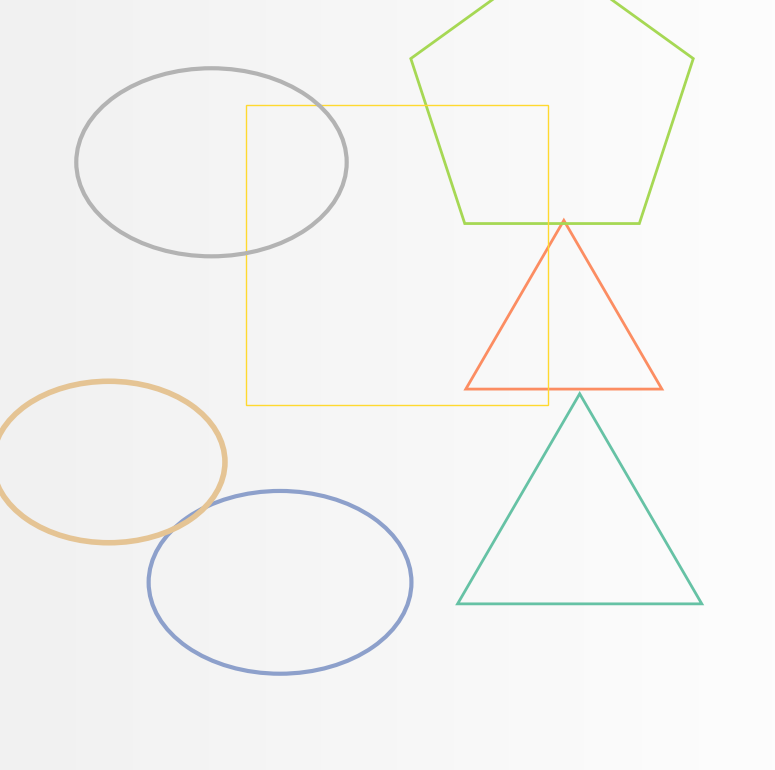[{"shape": "triangle", "thickness": 1, "radius": 0.91, "center": [0.748, 0.307]}, {"shape": "triangle", "thickness": 1, "radius": 0.73, "center": [0.728, 0.568]}, {"shape": "oval", "thickness": 1.5, "radius": 0.85, "center": [0.361, 0.244]}, {"shape": "pentagon", "thickness": 1, "radius": 0.96, "center": [0.712, 0.865]}, {"shape": "square", "thickness": 0.5, "radius": 0.97, "center": [0.513, 0.669]}, {"shape": "oval", "thickness": 2, "radius": 0.75, "center": [0.14, 0.4]}, {"shape": "oval", "thickness": 1.5, "radius": 0.87, "center": [0.273, 0.789]}]